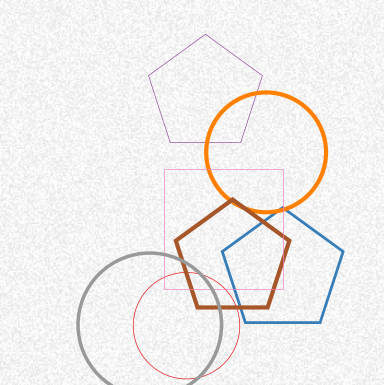[{"shape": "circle", "thickness": 0.5, "radius": 0.69, "center": [0.484, 0.154]}, {"shape": "pentagon", "thickness": 2, "radius": 0.83, "center": [0.734, 0.296]}, {"shape": "pentagon", "thickness": 0.5, "radius": 0.78, "center": [0.534, 0.755]}, {"shape": "circle", "thickness": 3, "radius": 0.78, "center": [0.691, 0.604]}, {"shape": "pentagon", "thickness": 3, "radius": 0.77, "center": [0.604, 0.327]}, {"shape": "square", "thickness": 0.5, "radius": 0.78, "center": [0.58, 0.405]}, {"shape": "circle", "thickness": 2.5, "radius": 0.93, "center": [0.389, 0.156]}]